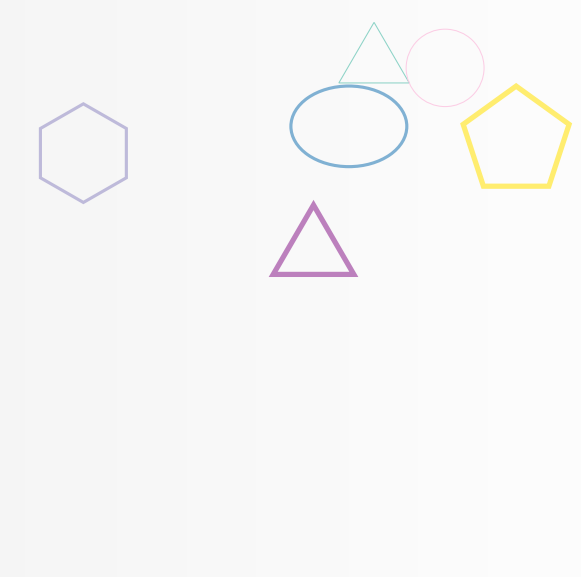[{"shape": "triangle", "thickness": 0.5, "radius": 0.35, "center": [0.644, 0.89]}, {"shape": "hexagon", "thickness": 1.5, "radius": 0.43, "center": [0.143, 0.734]}, {"shape": "oval", "thickness": 1.5, "radius": 0.5, "center": [0.6, 0.78]}, {"shape": "circle", "thickness": 0.5, "radius": 0.34, "center": [0.766, 0.882]}, {"shape": "triangle", "thickness": 2.5, "radius": 0.4, "center": [0.539, 0.564]}, {"shape": "pentagon", "thickness": 2.5, "radius": 0.48, "center": [0.888, 0.754]}]